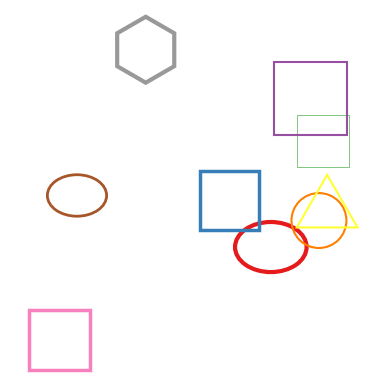[{"shape": "oval", "thickness": 3, "radius": 0.46, "center": [0.703, 0.358]}, {"shape": "square", "thickness": 2.5, "radius": 0.38, "center": [0.596, 0.48]}, {"shape": "square", "thickness": 0.5, "radius": 0.34, "center": [0.839, 0.634]}, {"shape": "square", "thickness": 1.5, "radius": 0.47, "center": [0.806, 0.745]}, {"shape": "circle", "thickness": 1.5, "radius": 0.36, "center": [0.828, 0.427]}, {"shape": "triangle", "thickness": 1.5, "radius": 0.46, "center": [0.85, 0.455]}, {"shape": "oval", "thickness": 2, "radius": 0.38, "center": [0.2, 0.492]}, {"shape": "square", "thickness": 2.5, "radius": 0.39, "center": [0.155, 0.117]}, {"shape": "hexagon", "thickness": 3, "radius": 0.43, "center": [0.379, 0.871]}]